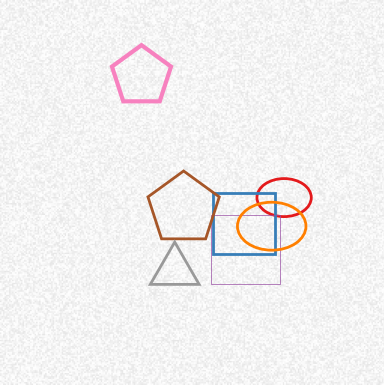[{"shape": "oval", "thickness": 2, "radius": 0.35, "center": [0.738, 0.487]}, {"shape": "square", "thickness": 2, "radius": 0.4, "center": [0.634, 0.42]}, {"shape": "square", "thickness": 0.5, "radius": 0.45, "center": [0.637, 0.351]}, {"shape": "oval", "thickness": 2, "radius": 0.45, "center": [0.706, 0.412]}, {"shape": "pentagon", "thickness": 2, "radius": 0.49, "center": [0.477, 0.458]}, {"shape": "pentagon", "thickness": 3, "radius": 0.4, "center": [0.368, 0.802]}, {"shape": "triangle", "thickness": 2, "radius": 0.37, "center": [0.454, 0.298]}]